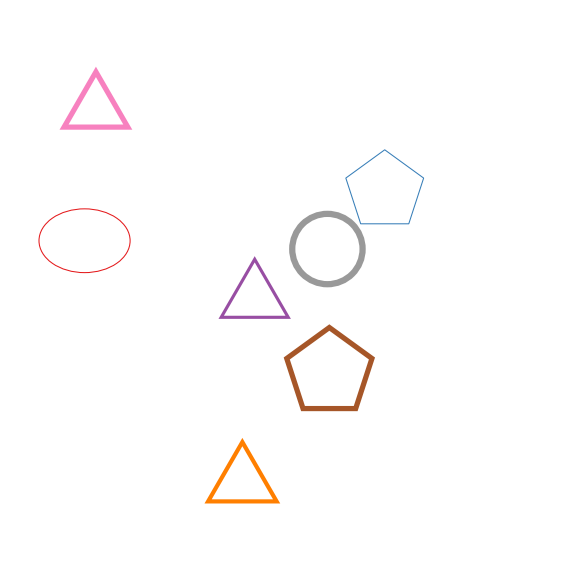[{"shape": "oval", "thickness": 0.5, "radius": 0.39, "center": [0.146, 0.582]}, {"shape": "pentagon", "thickness": 0.5, "radius": 0.35, "center": [0.666, 0.669]}, {"shape": "triangle", "thickness": 1.5, "radius": 0.33, "center": [0.441, 0.483]}, {"shape": "triangle", "thickness": 2, "radius": 0.34, "center": [0.42, 0.165]}, {"shape": "pentagon", "thickness": 2.5, "radius": 0.39, "center": [0.57, 0.354]}, {"shape": "triangle", "thickness": 2.5, "radius": 0.32, "center": [0.166, 0.811]}, {"shape": "circle", "thickness": 3, "radius": 0.3, "center": [0.567, 0.568]}]